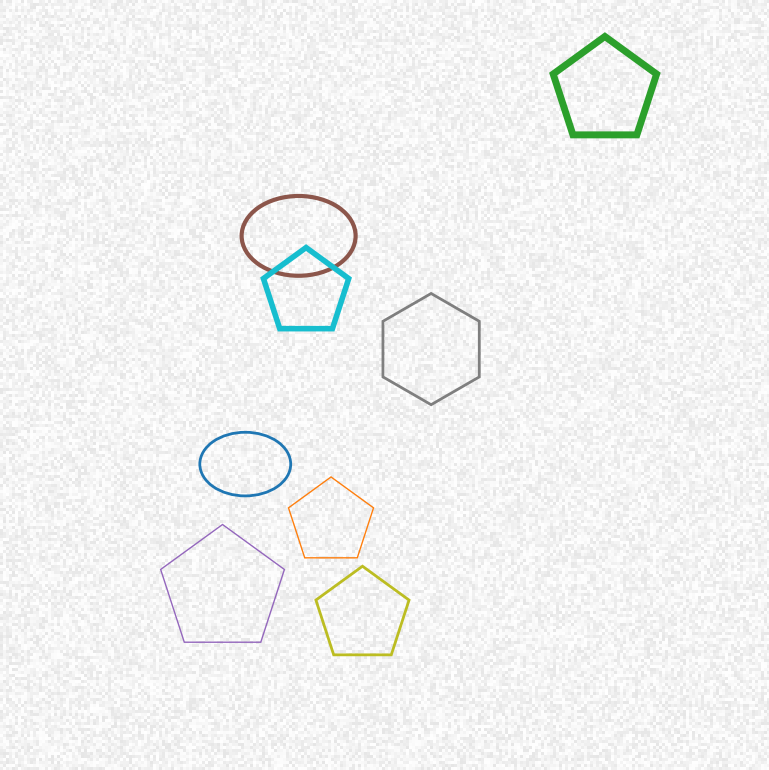[{"shape": "oval", "thickness": 1, "radius": 0.3, "center": [0.319, 0.397]}, {"shape": "pentagon", "thickness": 0.5, "radius": 0.29, "center": [0.43, 0.323]}, {"shape": "pentagon", "thickness": 2.5, "radius": 0.35, "center": [0.786, 0.882]}, {"shape": "pentagon", "thickness": 0.5, "radius": 0.42, "center": [0.289, 0.234]}, {"shape": "oval", "thickness": 1.5, "radius": 0.37, "center": [0.388, 0.694]}, {"shape": "hexagon", "thickness": 1, "radius": 0.36, "center": [0.56, 0.547]}, {"shape": "pentagon", "thickness": 1, "radius": 0.32, "center": [0.471, 0.201]}, {"shape": "pentagon", "thickness": 2, "radius": 0.29, "center": [0.397, 0.62]}]